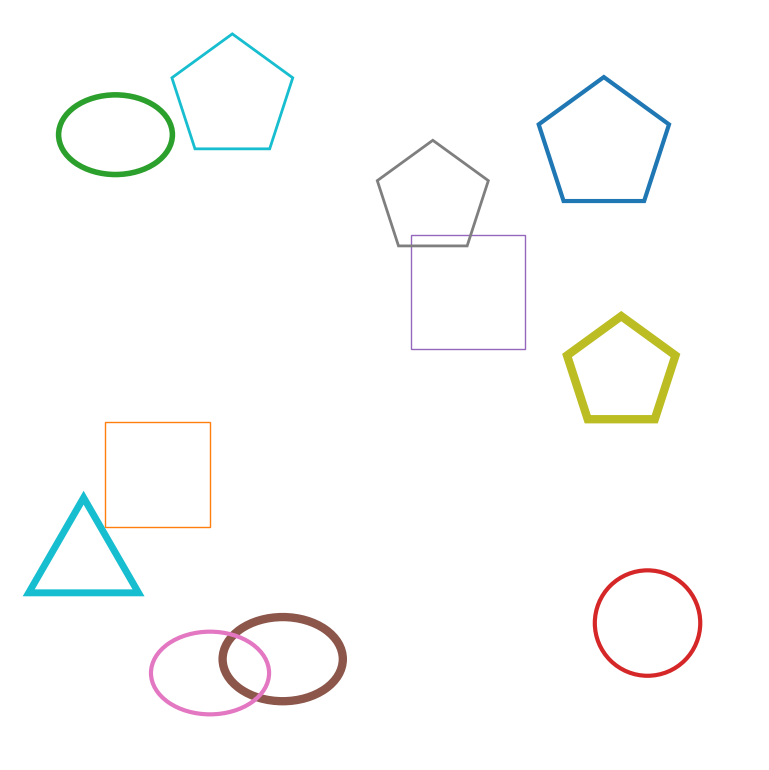[{"shape": "pentagon", "thickness": 1.5, "radius": 0.44, "center": [0.784, 0.811]}, {"shape": "square", "thickness": 0.5, "radius": 0.34, "center": [0.205, 0.384]}, {"shape": "oval", "thickness": 2, "radius": 0.37, "center": [0.15, 0.825]}, {"shape": "circle", "thickness": 1.5, "radius": 0.34, "center": [0.841, 0.191]}, {"shape": "square", "thickness": 0.5, "radius": 0.37, "center": [0.608, 0.621]}, {"shape": "oval", "thickness": 3, "radius": 0.39, "center": [0.367, 0.144]}, {"shape": "oval", "thickness": 1.5, "radius": 0.38, "center": [0.273, 0.126]}, {"shape": "pentagon", "thickness": 1, "radius": 0.38, "center": [0.562, 0.742]}, {"shape": "pentagon", "thickness": 3, "radius": 0.37, "center": [0.807, 0.515]}, {"shape": "pentagon", "thickness": 1, "radius": 0.41, "center": [0.302, 0.873]}, {"shape": "triangle", "thickness": 2.5, "radius": 0.41, "center": [0.109, 0.271]}]